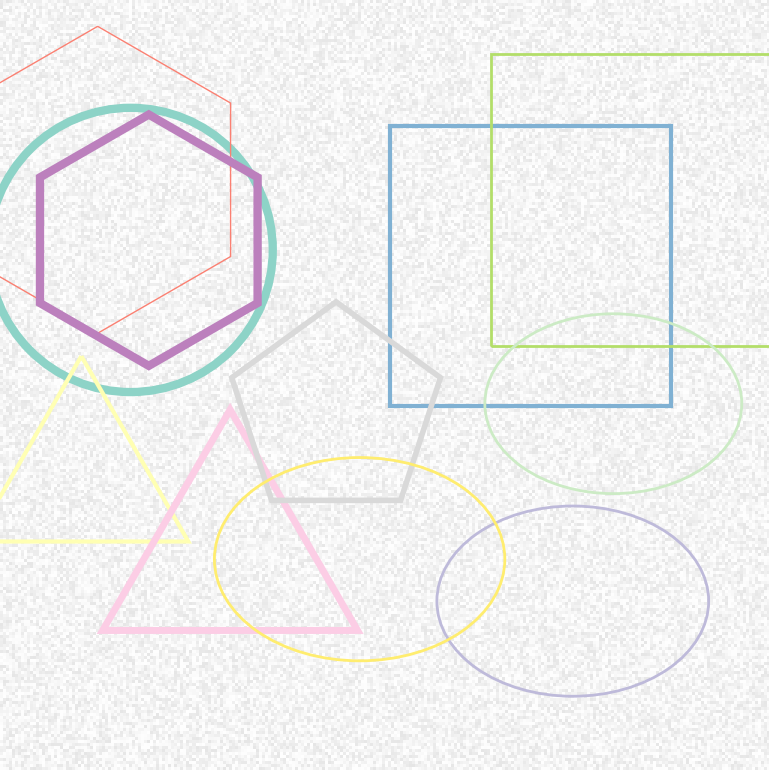[{"shape": "circle", "thickness": 3, "radius": 0.92, "center": [0.17, 0.675]}, {"shape": "triangle", "thickness": 1.5, "radius": 0.8, "center": [0.106, 0.377]}, {"shape": "oval", "thickness": 1, "radius": 0.88, "center": [0.744, 0.219]}, {"shape": "hexagon", "thickness": 0.5, "radius": 1.0, "center": [0.127, 0.766]}, {"shape": "square", "thickness": 1.5, "radius": 0.91, "center": [0.689, 0.655]}, {"shape": "square", "thickness": 1, "radius": 0.95, "center": [0.827, 0.741]}, {"shape": "triangle", "thickness": 2.5, "radius": 0.96, "center": [0.299, 0.277]}, {"shape": "pentagon", "thickness": 2, "radius": 0.71, "center": [0.437, 0.465]}, {"shape": "hexagon", "thickness": 3, "radius": 0.82, "center": [0.193, 0.688]}, {"shape": "oval", "thickness": 1, "radius": 0.83, "center": [0.796, 0.476]}, {"shape": "oval", "thickness": 1, "radius": 0.94, "center": [0.467, 0.274]}]